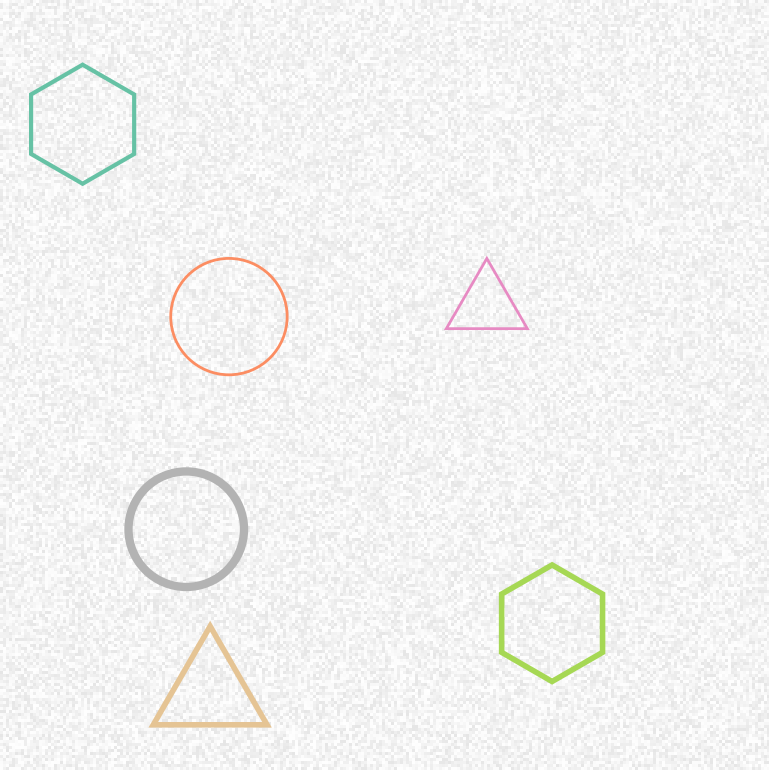[{"shape": "hexagon", "thickness": 1.5, "radius": 0.39, "center": [0.107, 0.839]}, {"shape": "circle", "thickness": 1, "radius": 0.38, "center": [0.297, 0.589]}, {"shape": "triangle", "thickness": 1, "radius": 0.3, "center": [0.632, 0.604]}, {"shape": "hexagon", "thickness": 2, "radius": 0.38, "center": [0.717, 0.191]}, {"shape": "triangle", "thickness": 2, "radius": 0.43, "center": [0.273, 0.101]}, {"shape": "circle", "thickness": 3, "radius": 0.38, "center": [0.242, 0.313]}]